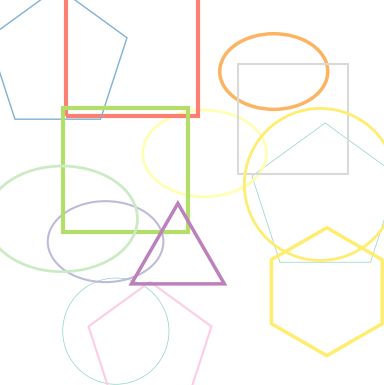[{"shape": "pentagon", "thickness": 0.5, "radius": 1.0, "center": [0.845, 0.481]}, {"shape": "circle", "thickness": 0.5, "radius": 0.69, "center": [0.301, 0.14]}, {"shape": "oval", "thickness": 2, "radius": 0.8, "center": [0.531, 0.601]}, {"shape": "oval", "thickness": 1.5, "radius": 0.75, "center": [0.274, 0.372]}, {"shape": "square", "thickness": 3, "radius": 0.86, "center": [0.343, 0.869]}, {"shape": "pentagon", "thickness": 1, "radius": 0.95, "center": [0.15, 0.843]}, {"shape": "oval", "thickness": 2.5, "radius": 0.7, "center": [0.711, 0.814]}, {"shape": "square", "thickness": 3, "radius": 0.81, "center": [0.326, 0.558]}, {"shape": "pentagon", "thickness": 1.5, "radius": 0.84, "center": [0.39, 0.1]}, {"shape": "square", "thickness": 1.5, "radius": 0.71, "center": [0.76, 0.69]}, {"shape": "triangle", "thickness": 2.5, "radius": 0.7, "center": [0.462, 0.332]}, {"shape": "oval", "thickness": 2, "radius": 0.98, "center": [0.161, 0.432]}, {"shape": "circle", "thickness": 2, "radius": 0.99, "center": [0.832, 0.521]}, {"shape": "hexagon", "thickness": 2.5, "radius": 0.83, "center": [0.849, 0.242]}]